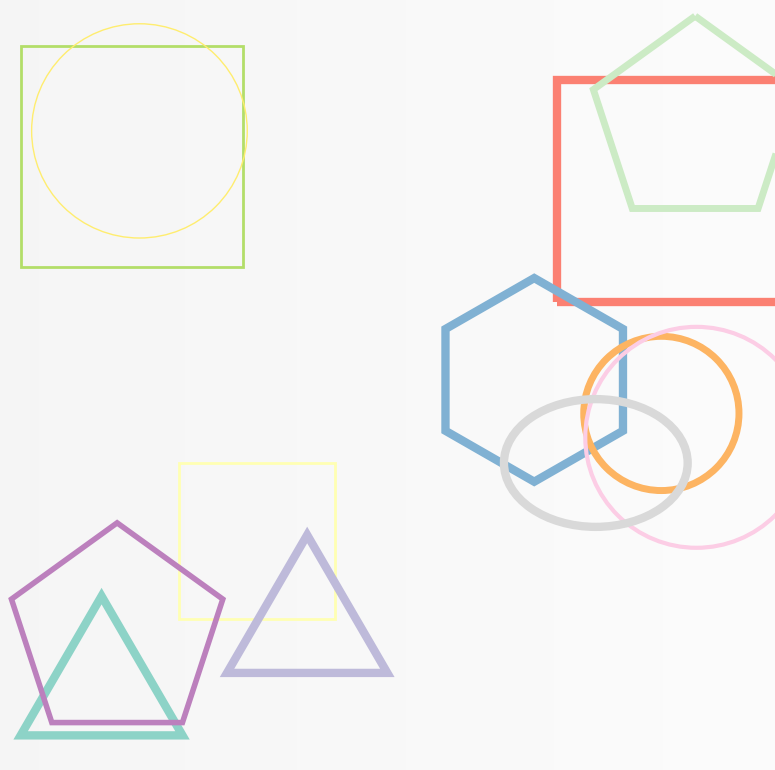[{"shape": "triangle", "thickness": 3, "radius": 0.6, "center": [0.131, 0.105]}, {"shape": "square", "thickness": 1, "radius": 0.5, "center": [0.332, 0.297]}, {"shape": "triangle", "thickness": 3, "radius": 0.6, "center": [0.396, 0.186]}, {"shape": "square", "thickness": 3, "radius": 0.72, "center": [0.864, 0.752]}, {"shape": "hexagon", "thickness": 3, "radius": 0.66, "center": [0.689, 0.507]}, {"shape": "circle", "thickness": 2.5, "radius": 0.5, "center": [0.853, 0.463]}, {"shape": "square", "thickness": 1, "radius": 0.72, "center": [0.171, 0.797]}, {"shape": "circle", "thickness": 1.5, "radius": 0.72, "center": [0.899, 0.432]}, {"shape": "oval", "thickness": 3, "radius": 0.59, "center": [0.769, 0.399]}, {"shape": "pentagon", "thickness": 2, "radius": 0.72, "center": [0.151, 0.178]}, {"shape": "pentagon", "thickness": 2.5, "radius": 0.69, "center": [0.897, 0.841]}, {"shape": "circle", "thickness": 0.5, "radius": 0.7, "center": [0.18, 0.83]}]